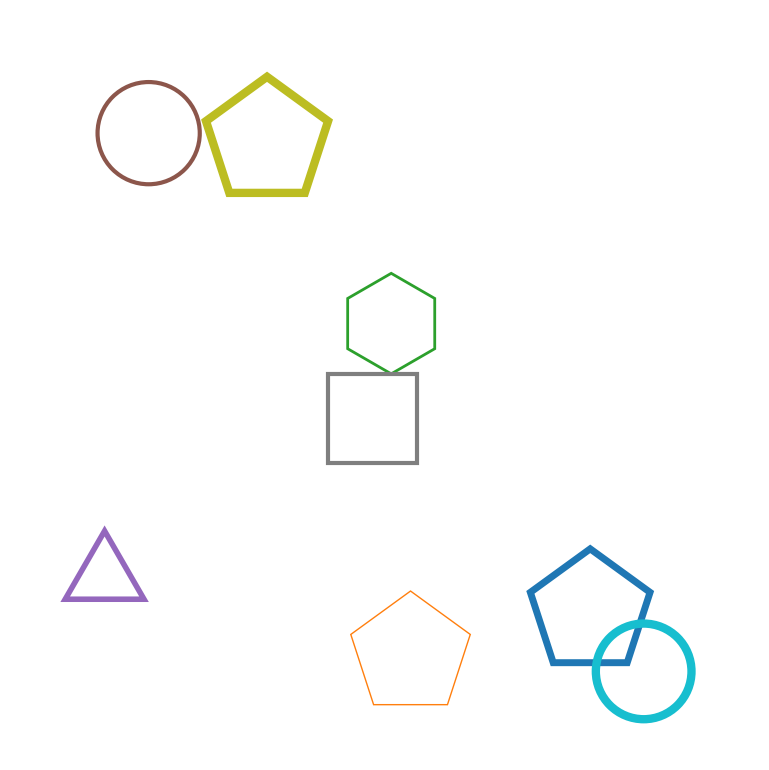[{"shape": "pentagon", "thickness": 2.5, "radius": 0.41, "center": [0.767, 0.205]}, {"shape": "pentagon", "thickness": 0.5, "radius": 0.41, "center": [0.533, 0.151]}, {"shape": "hexagon", "thickness": 1, "radius": 0.33, "center": [0.508, 0.58]}, {"shape": "triangle", "thickness": 2, "radius": 0.3, "center": [0.136, 0.251]}, {"shape": "circle", "thickness": 1.5, "radius": 0.33, "center": [0.193, 0.827]}, {"shape": "square", "thickness": 1.5, "radius": 0.29, "center": [0.484, 0.457]}, {"shape": "pentagon", "thickness": 3, "radius": 0.42, "center": [0.347, 0.817]}, {"shape": "circle", "thickness": 3, "radius": 0.31, "center": [0.836, 0.128]}]